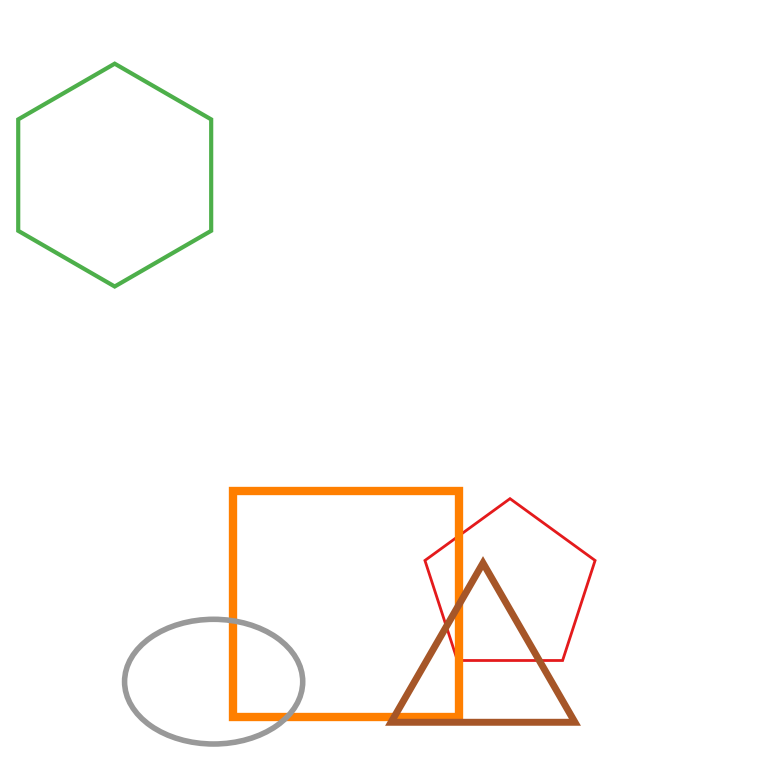[{"shape": "pentagon", "thickness": 1, "radius": 0.58, "center": [0.662, 0.236]}, {"shape": "hexagon", "thickness": 1.5, "radius": 0.72, "center": [0.149, 0.773]}, {"shape": "square", "thickness": 3, "radius": 0.73, "center": [0.45, 0.215]}, {"shape": "triangle", "thickness": 2.5, "radius": 0.69, "center": [0.627, 0.131]}, {"shape": "oval", "thickness": 2, "radius": 0.58, "center": [0.277, 0.115]}]